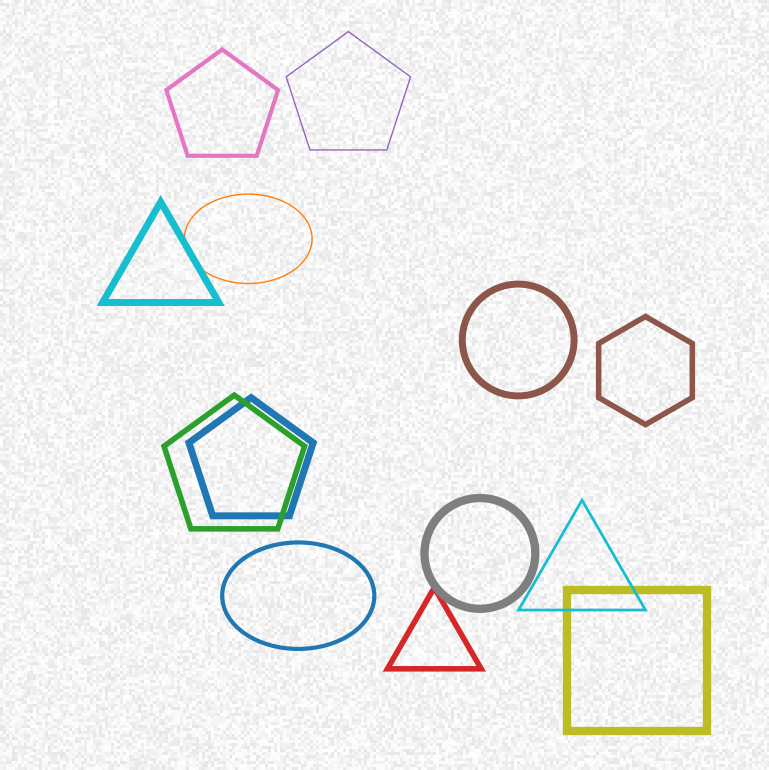[{"shape": "pentagon", "thickness": 2.5, "radius": 0.42, "center": [0.326, 0.399]}, {"shape": "oval", "thickness": 1.5, "radius": 0.49, "center": [0.387, 0.226]}, {"shape": "oval", "thickness": 0.5, "radius": 0.41, "center": [0.322, 0.69]}, {"shape": "pentagon", "thickness": 2, "radius": 0.48, "center": [0.304, 0.391]}, {"shape": "triangle", "thickness": 2, "radius": 0.35, "center": [0.564, 0.167]}, {"shape": "pentagon", "thickness": 0.5, "radius": 0.42, "center": [0.452, 0.874]}, {"shape": "hexagon", "thickness": 2, "radius": 0.35, "center": [0.838, 0.519]}, {"shape": "circle", "thickness": 2.5, "radius": 0.36, "center": [0.673, 0.558]}, {"shape": "pentagon", "thickness": 1.5, "radius": 0.38, "center": [0.289, 0.859]}, {"shape": "circle", "thickness": 3, "radius": 0.36, "center": [0.623, 0.281]}, {"shape": "square", "thickness": 3, "radius": 0.46, "center": [0.827, 0.142]}, {"shape": "triangle", "thickness": 2.5, "radius": 0.44, "center": [0.209, 0.651]}, {"shape": "triangle", "thickness": 1, "radius": 0.48, "center": [0.756, 0.255]}]